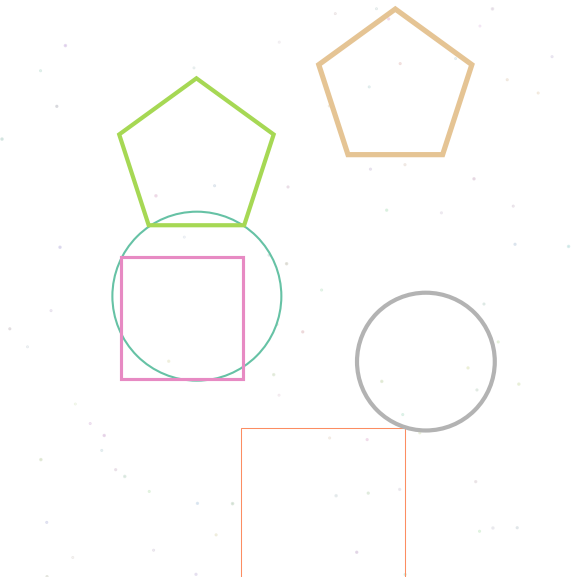[{"shape": "circle", "thickness": 1, "radius": 0.73, "center": [0.341, 0.486]}, {"shape": "square", "thickness": 0.5, "radius": 0.71, "center": [0.559, 0.116]}, {"shape": "square", "thickness": 1.5, "radius": 0.53, "center": [0.316, 0.449]}, {"shape": "pentagon", "thickness": 2, "radius": 0.7, "center": [0.34, 0.723]}, {"shape": "pentagon", "thickness": 2.5, "radius": 0.7, "center": [0.685, 0.844]}, {"shape": "circle", "thickness": 2, "radius": 0.6, "center": [0.737, 0.373]}]